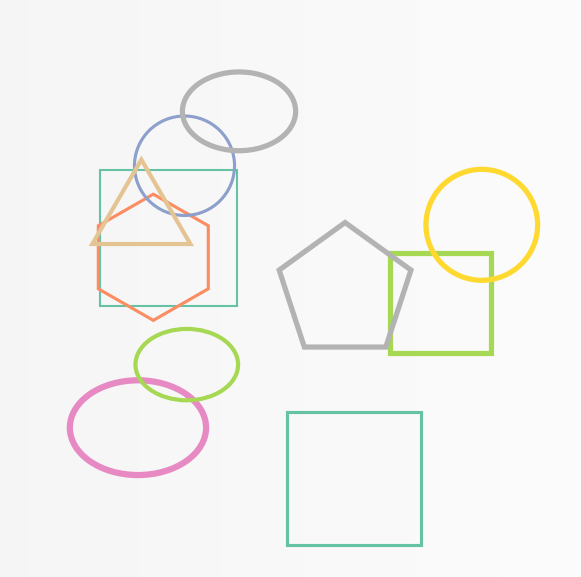[{"shape": "square", "thickness": 1, "radius": 0.59, "center": [0.289, 0.587]}, {"shape": "square", "thickness": 1.5, "radius": 0.58, "center": [0.608, 0.17]}, {"shape": "hexagon", "thickness": 1.5, "radius": 0.55, "center": [0.264, 0.554]}, {"shape": "circle", "thickness": 1.5, "radius": 0.43, "center": [0.317, 0.712]}, {"shape": "oval", "thickness": 3, "radius": 0.59, "center": [0.237, 0.259]}, {"shape": "square", "thickness": 2.5, "radius": 0.43, "center": [0.758, 0.474]}, {"shape": "oval", "thickness": 2, "radius": 0.44, "center": [0.321, 0.368]}, {"shape": "circle", "thickness": 2.5, "radius": 0.48, "center": [0.829, 0.61]}, {"shape": "triangle", "thickness": 2, "radius": 0.49, "center": [0.243, 0.625]}, {"shape": "pentagon", "thickness": 2.5, "radius": 0.6, "center": [0.594, 0.495]}, {"shape": "oval", "thickness": 2.5, "radius": 0.49, "center": [0.411, 0.806]}]